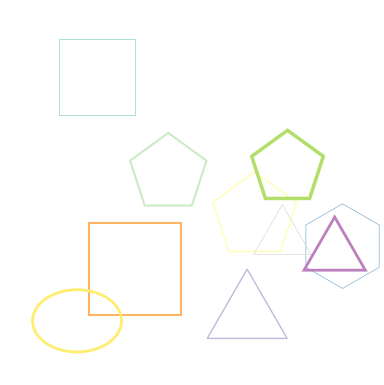[{"shape": "square", "thickness": 0.5, "radius": 0.49, "center": [0.252, 0.799]}, {"shape": "pentagon", "thickness": 1, "radius": 0.57, "center": [0.661, 0.439]}, {"shape": "triangle", "thickness": 1, "radius": 0.6, "center": [0.642, 0.181]}, {"shape": "hexagon", "thickness": 0.5, "radius": 0.55, "center": [0.89, 0.361]}, {"shape": "square", "thickness": 1.5, "radius": 0.6, "center": [0.35, 0.302]}, {"shape": "pentagon", "thickness": 2.5, "radius": 0.49, "center": [0.747, 0.564]}, {"shape": "triangle", "thickness": 0.5, "radius": 0.43, "center": [0.733, 0.382]}, {"shape": "triangle", "thickness": 2, "radius": 0.46, "center": [0.869, 0.344]}, {"shape": "pentagon", "thickness": 1.5, "radius": 0.52, "center": [0.437, 0.55]}, {"shape": "oval", "thickness": 2, "radius": 0.58, "center": [0.2, 0.167]}]